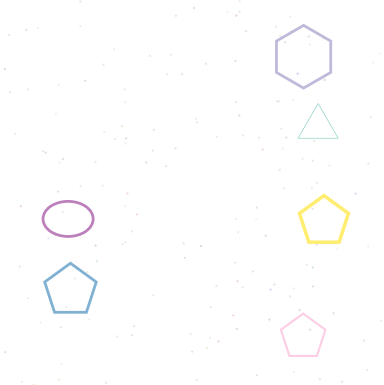[{"shape": "triangle", "thickness": 0.5, "radius": 0.3, "center": [0.826, 0.671]}, {"shape": "hexagon", "thickness": 2, "radius": 0.41, "center": [0.789, 0.853]}, {"shape": "pentagon", "thickness": 2, "radius": 0.35, "center": [0.183, 0.246]}, {"shape": "pentagon", "thickness": 1.5, "radius": 0.3, "center": [0.787, 0.125]}, {"shape": "oval", "thickness": 2, "radius": 0.33, "center": [0.177, 0.431]}, {"shape": "pentagon", "thickness": 2.5, "radius": 0.33, "center": [0.841, 0.425]}]